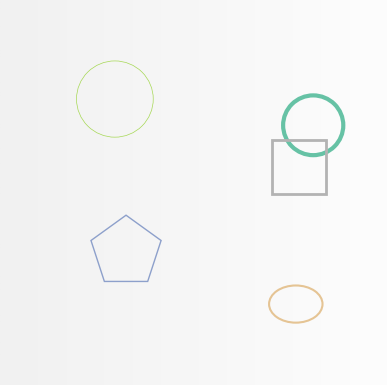[{"shape": "circle", "thickness": 3, "radius": 0.39, "center": [0.808, 0.675]}, {"shape": "pentagon", "thickness": 1, "radius": 0.48, "center": [0.325, 0.346]}, {"shape": "circle", "thickness": 0.5, "radius": 0.5, "center": [0.296, 0.743]}, {"shape": "oval", "thickness": 1.5, "radius": 0.34, "center": [0.763, 0.21]}, {"shape": "square", "thickness": 2, "radius": 0.35, "center": [0.771, 0.566]}]